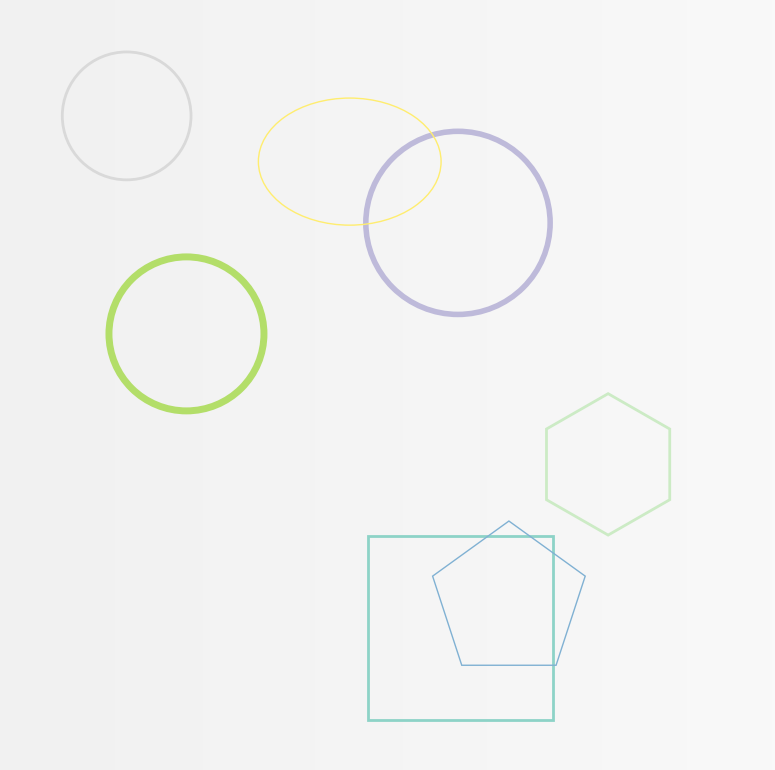[{"shape": "square", "thickness": 1, "radius": 0.6, "center": [0.595, 0.185]}, {"shape": "circle", "thickness": 2, "radius": 0.59, "center": [0.591, 0.711]}, {"shape": "pentagon", "thickness": 0.5, "radius": 0.52, "center": [0.657, 0.22]}, {"shape": "circle", "thickness": 2.5, "radius": 0.5, "center": [0.241, 0.566]}, {"shape": "circle", "thickness": 1, "radius": 0.42, "center": [0.163, 0.849]}, {"shape": "hexagon", "thickness": 1, "radius": 0.46, "center": [0.785, 0.397]}, {"shape": "oval", "thickness": 0.5, "radius": 0.59, "center": [0.451, 0.79]}]